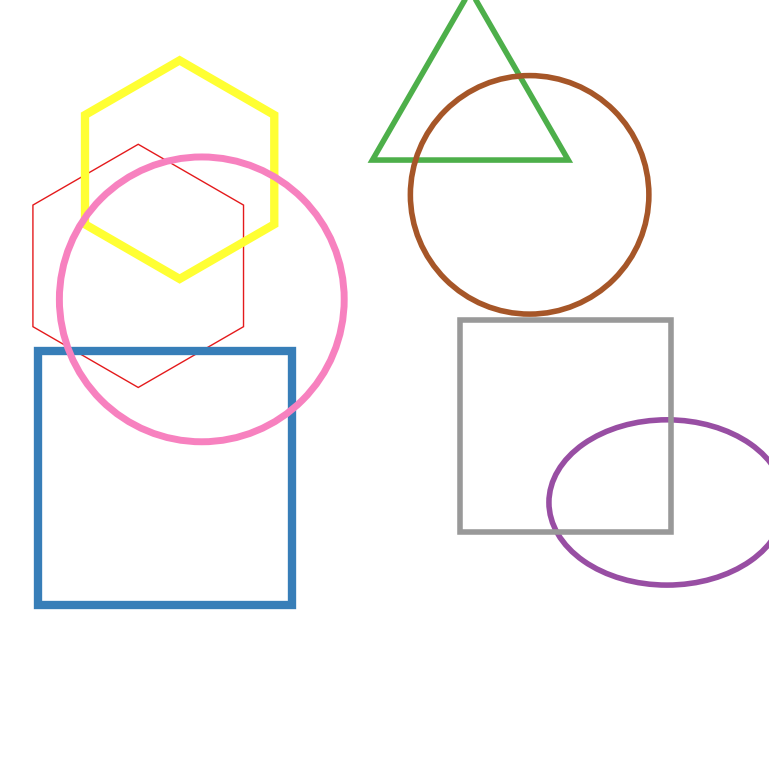[{"shape": "hexagon", "thickness": 0.5, "radius": 0.79, "center": [0.18, 0.655]}, {"shape": "square", "thickness": 3, "radius": 0.82, "center": [0.214, 0.38]}, {"shape": "triangle", "thickness": 2, "radius": 0.73, "center": [0.611, 0.866]}, {"shape": "oval", "thickness": 2, "radius": 0.77, "center": [0.866, 0.347]}, {"shape": "hexagon", "thickness": 3, "radius": 0.71, "center": [0.233, 0.78]}, {"shape": "circle", "thickness": 2, "radius": 0.77, "center": [0.688, 0.747]}, {"shape": "circle", "thickness": 2.5, "radius": 0.92, "center": [0.262, 0.611]}, {"shape": "square", "thickness": 2, "radius": 0.69, "center": [0.734, 0.447]}]